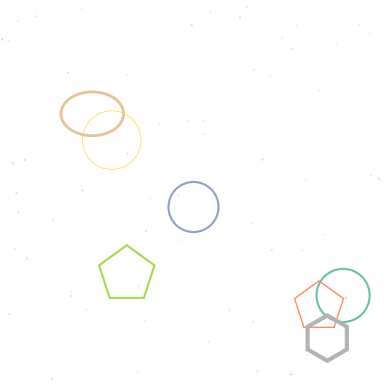[{"shape": "circle", "thickness": 1.5, "radius": 0.35, "center": [0.891, 0.233]}, {"shape": "pentagon", "thickness": 1, "radius": 0.33, "center": [0.829, 0.204]}, {"shape": "circle", "thickness": 1.5, "radius": 0.33, "center": [0.503, 0.462]}, {"shape": "pentagon", "thickness": 1.5, "radius": 0.38, "center": [0.329, 0.287]}, {"shape": "circle", "thickness": 0.5, "radius": 0.38, "center": [0.29, 0.636]}, {"shape": "oval", "thickness": 2, "radius": 0.41, "center": [0.24, 0.704]}, {"shape": "hexagon", "thickness": 3, "radius": 0.29, "center": [0.85, 0.122]}]